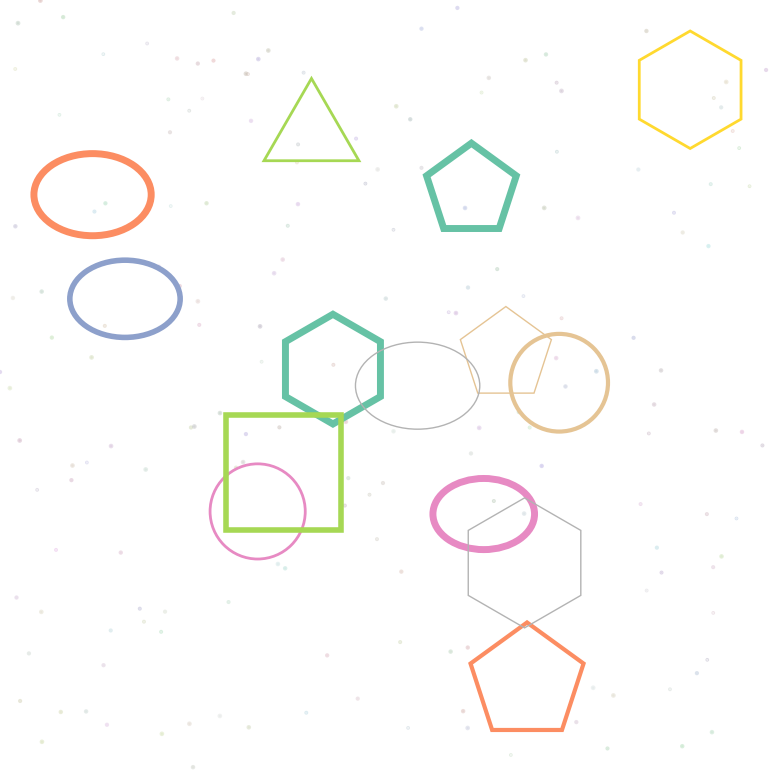[{"shape": "pentagon", "thickness": 2.5, "radius": 0.31, "center": [0.612, 0.753]}, {"shape": "hexagon", "thickness": 2.5, "radius": 0.36, "center": [0.432, 0.521]}, {"shape": "oval", "thickness": 2.5, "radius": 0.38, "center": [0.12, 0.747]}, {"shape": "pentagon", "thickness": 1.5, "radius": 0.39, "center": [0.684, 0.114]}, {"shape": "oval", "thickness": 2, "radius": 0.36, "center": [0.162, 0.612]}, {"shape": "circle", "thickness": 1, "radius": 0.31, "center": [0.335, 0.336]}, {"shape": "oval", "thickness": 2.5, "radius": 0.33, "center": [0.628, 0.332]}, {"shape": "square", "thickness": 2, "radius": 0.37, "center": [0.368, 0.386]}, {"shape": "triangle", "thickness": 1, "radius": 0.36, "center": [0.405, 0.827]}, {"shape": "hexagon", "thickness": 1, "radius": 0.38, "center": [0.896, 0.883]}, {"shape": "pentagon", "thickness": 0.5, "radius": 0.31, "center": [0.657, 0.54]}, {"shape": "circle", "thickness": 1.5, "radius": 0.32, "center": [0.726, 0.503]}, {"shape": "oval", "thickness": 0.5, "radius": 0.4, "center": [0.542, 0.499]}, {"shape": "hexagon", "thickness": 0.5, "radius": 0.42, "center": [0.681, 0.269]}]